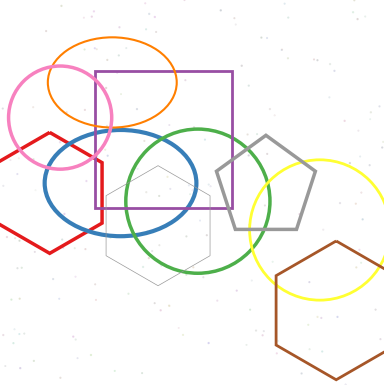[{"shape": "hexagon", "thickness": 2.5, "radius": 0.79, "center": [0.129, 0.499]}, {"shape": "oval", "thickness": 3, "radius": 0.99, "center": [0.313, 0.524]}, {"shape": "circle", "thickness": 2.5, "radius": 0.94, "center": [0.514, 0.477]}, {"shape": "square", "thickness": 2, "radius": 0.89, "center": [0.424, 0.639]}, {"shape": "oval", "thickness": 1.5, "radius": 0.84, "center": [0.292, 0.786]}, {"shape": "circle", "thickness": 2, "radius": 0.91, "center": [0.831, 0.403]}, {"shape": "hexagon", "thickness": 2, "radius": 0.9, "center": [0.873, 0.194]}, {"shape": "circle", "thickness": 2.5, "radius": 0.67, "center": [0.156, 0.695]}, {"shape": "hexagon", "thickness": 0.5, "radius": 0.78, "center": [0.411, 0.414]}, {"shape": "pentagon", "thickness": 2.5, "radius": 0.68, "center": [0.691, 0.513]}]